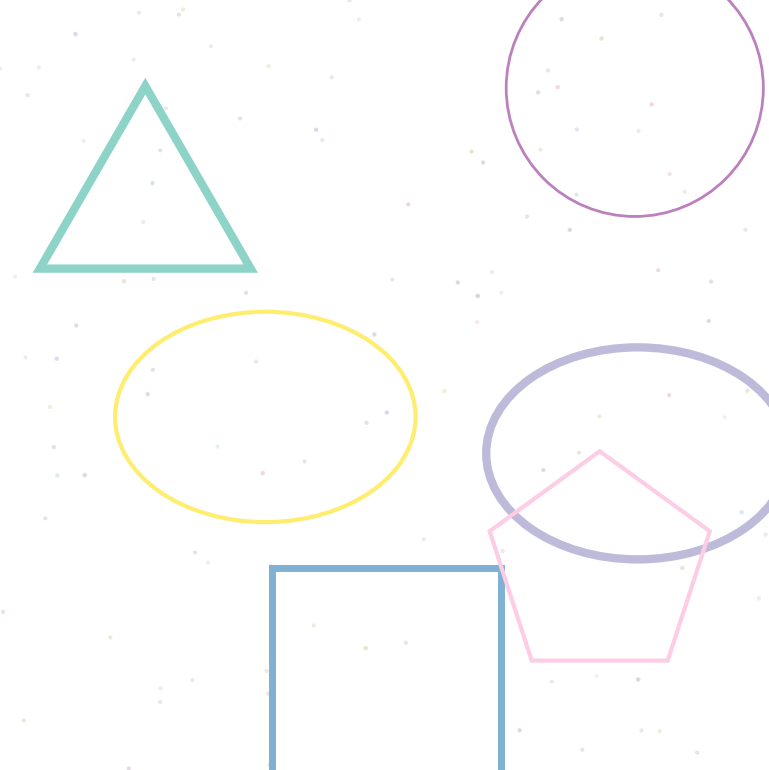[{"shape": "triangle", "thickness": 3, "radius": 0.79, "center": [0.189, 0.73]}, {"shape": "oval", "thickness": 3, "radius": 0.98, "center": [0.828, 0.411]}, {"shape": "square", "thickness": 2.5, "radius": 0.74, "center": [0.502, 0.114]}, {"shape": "pentagon", "thickness": 1.5, "radius": 0.75, "center": [0.779, 0.264]}, {"shape": "circle", "thickness": 1, "radius": 0.83, "center": [0.824, 0.886]}, {"shape": "oval", "thickness": 1.5, "radius": 0.98, "center": [0.345, 0.459]}]